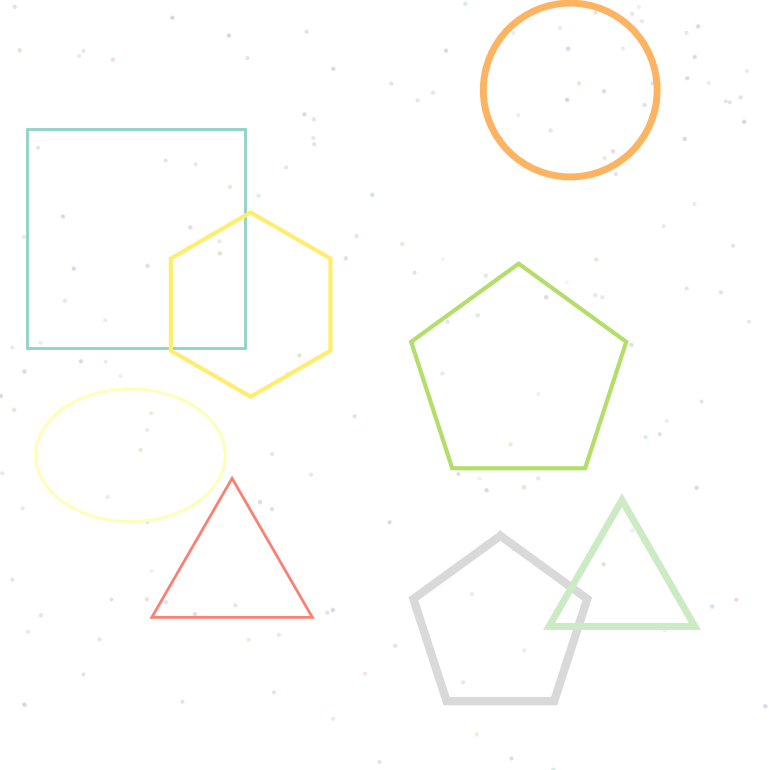[{"shape": "square", "thickness": 1, "radius": 0.71, "center": [0.177, 0.69]}, {"shape": "oval", "thickness": 1, "radius": 0.62, "center": [0.169, 0.409]}, {"shape": "triangle", "thickness": 1, "radius": 0.6, "center": [0.301, 0.258]}, {"shape": "circle", "thickness": 2.5, "radius": 0.56, "center": [0.741, 0.883]}, {"shape": "pentagon", "thickness": 1.5, "radius": 0.73, "center": [0.674, 0.511]}, {"shape": "pentagon", "thickness": 3, "radius": 0.59, "center": [0.65, 0.185]}, {"shape": "triangle", "thickness": 2.5, "radius": 0.55, "center": [0.808, 0.241]}, {"shape": "hexagon", "thickness": 1.5, "radius": 0.6, "center": [0.326, 0.604]}]